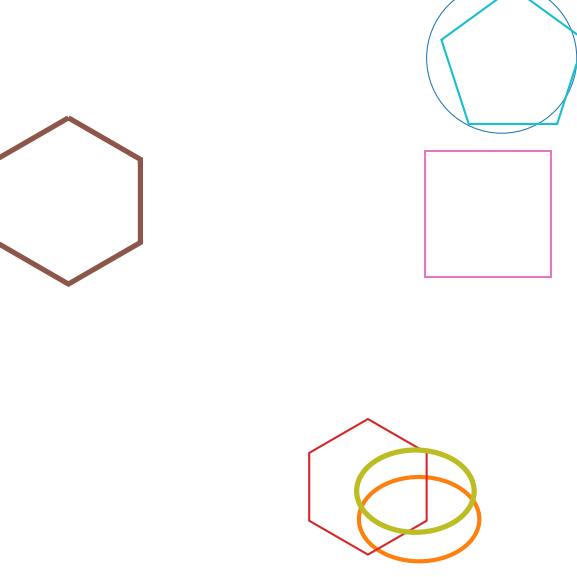[{"shape": "circle", "thickness": 0.5, "radius": 0.65, "center": [0.869, 0.898]}, {"shape": "oval", "thickness": 2, "radius": 0.52, "center": [0.726, 0.1]}, {"shape": "hexagon", "thickness": 1, "radius": 0.59, "center": [0.637, 0.156]}, {"shape": "hexagon", "thickness": 2.5, "radius": 0.72, "center": [0.119, 0.651]}, {"shape": "square", "thickness": 1, "radius": 0.55, "center": [0.844, 0.629]}, {"shape": "oval", "thickness": 2.5, "radius": 0.51, "center": [0.719, 0.149]}, {"shape": "pentagon", "thickness": 1, "radius": 0.65, "center": [0.888, 0.89]}]